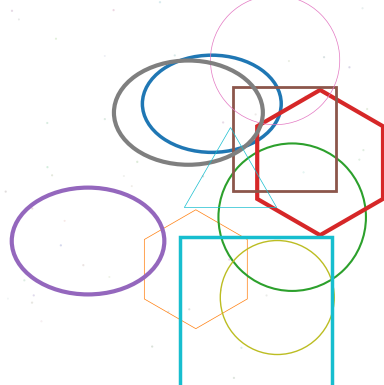[{"shape": "oval", "thickness": 2.5, "radius": 0.9, "center": [0.55, 0.73]}, {"shape": "hexagon", "thickness": 0.5, "radius": 0.77, "center": [0.509, 0.301]}, {"shape": "circle", "thickness": 1.5, "radius": 0.96, "center": [0.759, 0.436]}, {"shape": "hexagon", "thickness": 3, "radius": 0.94, "center": [0.831, 0.578]}, {"shape": "oval", "thickness": 3, "radius": 0.99, "center": [0.229, 0.374]}, {"shape": "square", "thickness": 2, "radius": 0.67, "center": [0.738, 0.639]}, {"shape": "circle", "thickness": 0.5, "radius": 0.84, "center": [0.714, 0.844]}, {"shape": "oval", "thickness": 3, "radius": 0.97, "center": [0.489, 0.707]}, {"shape": "circle", "thickness": 1, "radius": 0.74, "center": [0.72, 0.227]}, {"shape": "square", "thickness": 2.5, "radius": 0.99, "center": [0.665, 0.187]}, {"shape": "triangle", "thickness": 0.5, "radius": 0.69, "center": [0.599, 0.53]}]